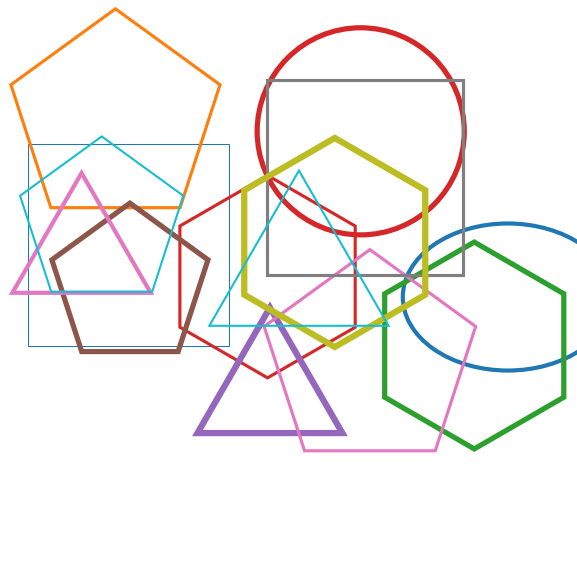[{"shape": "square", "thickness": 0.5, "radius": 0.87, "center": [0.222, 0.575]}, {"shape": "oval", "thickness": 2, "radius": 0.91, "center": [0.879, 0.485]}, {"shape": "pentagon", "thickness": 1.5, "radius": 0.95, "center": [0.2, 0.794]}, {"shape": "hexagon", "thickness": 2.5, "radius": 0.9, "center": [0.821, 0.401]}, {"shape": "hexagon", "thickness": 1.5, "radius": 0.88, "center": [0.463, 0.52]}, {"shape": "circle", "thickness": 2.5, "radius": 0.9, "center": [0.625, 0.772]}, {"shape": "triangle", "thickness": 3, "radius": 0.72, "center": [0.467, 0.322]}, {"shape": "pentagon", "thickness": 2.5, "radius": 0.71, "center": [0.225, 0.505]}, {"shape": "triangle", "thickness": 2, "radius": 0.69, "center": [0.141, 0.561]}, {"shape": "pentagon", "thickness": 1.5, "radius": 0.96, "center": [0.64, 0.374]}, {"shape": "square", "thickness": 1.5, "radius": 0.85, "center": [0.632, 0.692]}, {"shape": "hexagon", "thickness": 3, "radius": 0.9, "center": [0.58, 0.579]}, {"shape": "pentagon", "thickness": 1, "radius": 0.74, "center": [0.176, 0.614]}, {"shape": "triangle", "thickness": 1, "radius": 0.9, "center": [0.518, 0.525]}]